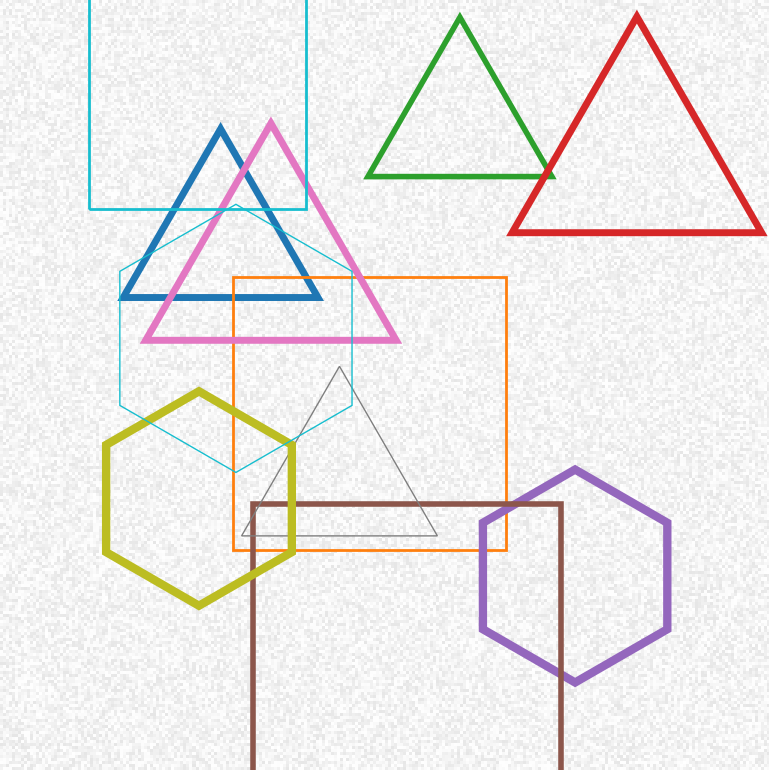[{"shape": "triangle", "thickness": 2.5, "radius": 0.73, "center": [0.286, 0.687]}, {"shape": "square", "thickness": 1, "radius": 0.89, "center": [0.48, 0.463]}, {"shape": "triangle", "thickness": 2, "radius": 0.69, "center": [0.597, 0.84]}, {"shape": "triangle", "thickness": 2.5, "radius": 0.94, "center": [0.827, 0.791]}, {"shape": "hexagon", "thickness": 3, "radius": 0.69, "center": [0.747, 0.252]}, {"shape": "square", "thickness": 2, "radius": 1.0, "center": [0.528, 0.146]}, {"shape": "triangle", "thickness": 2.5, "radius": 0.94, "center": [0.352, 0.652]}, {"shape": "triangle", "thickness": 0.5, "radius": 0.73, "center": [0.441, 0.377]}, {"shape": "hexagon", "thickness": 3, "radius": 0.7, "center": [0.258, 0.353]}, {"shape": "hexagon", "thickness": 0.5, "radius": 0.87, "center": [0.306, 0.561]}, {"shape": "square", "thickness": 1, "radius": 0.7, "center": [0.256, 0.87]}]